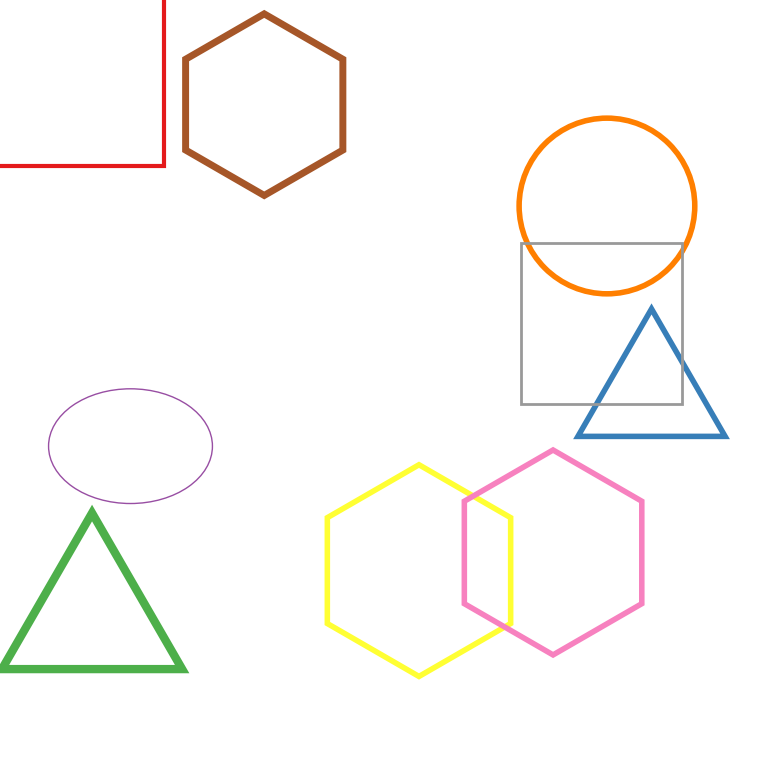[{"shape": "square", "thickness": 1.5, "radius": 0.54, "center": [0.104, 0.893]}, {"shape": "triangle", "thickness": 2, "radius": 0.55, "center": [0.846, 0.488]}, {"shape": "triangle", "thickness": 3, "radius": 0.68, "center": [0.12, 0.199]}, {"shape": "oval", "thickness": 0.5, "radius": 0.53, "center": [0.169, 0.421]}, {"shape": "circle", "thickness": 2, "radius": 0.57, "center": [0.788, 0.732]}, {"shape": "hexagon", "thickness": 2, "radius": 0.69, "center": [0.544, 0.259]}, {"shape": "hexagon", "thickness": 2.5, "radius": 0.59, "center": [0.343, 0.864]}, {"shape": "hexagon", "thickness": 2, "radius": 0.67, "center": [0.718, 0.283]}, {"shape": "square", "thickness": 1, "radius": 0.52, "center": [0.781, 0.58]}]